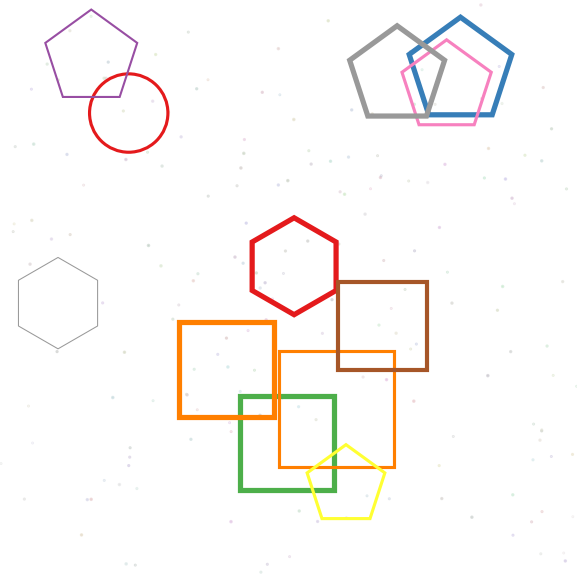[{"shape": "hexagon", "thickness": 2.5, "radius": 0.42, "center": [0.509, 0.538]}, {"shape": "circle", "thickness": 1.5, "radius": 0.34, "center": [0.223, 0.803]}, {"shape": "pentagon", "thickness": 2.5, "radius": 0.47, "center": [0.797, 0.876]}, {"shape": "square", "thickness": 2.5, "radius": 0.41, "center": [0.498, 0.233]}, {"shape": "pentagon", "thickness": 1, "radius": 0.42, "center": [0.158, 0.899]}, {"shape": "square", "thickness": 2.5, "radius": 0.41, "center": [0.392, 0.36]}, {"shape": "square", "thickness": 1.5, "radius": 0.5, "center": [0.583, 0.291]}, {"shape": "pentagon", "thickness": 1.5, "radius": 0.35, "center": [0.599, 0.158]}, {"shape": "square", "thickness": 2, "radius": 0.38, "center": [0.663, 0.435]}, {"shape": "pentagon", "thickness": 1.5, "radius": 0.41, "center": [0.773, 0.849]}, {"shape": "hexagon", "thickness": 0.5, "radius": 0.4, "center": [0.1, 0.474]}, {"shape": "pentagon", "thickness": 2.5, "radius": 0.43, "center": [0.688, 0.868]}]